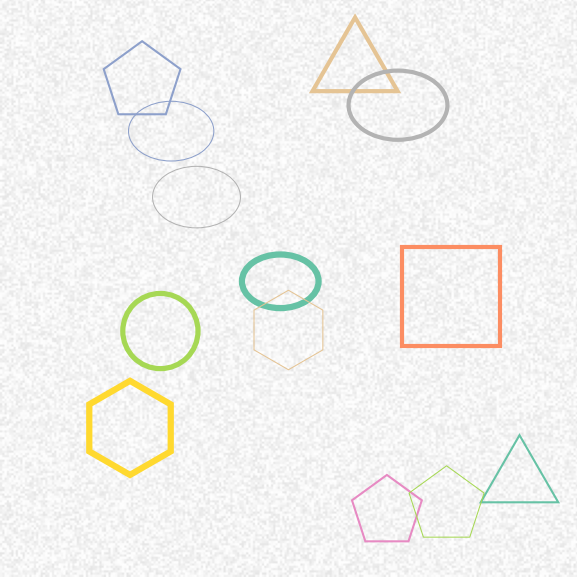[{"shape": "oval", "thickness": 3, "radius": 0.33, "center": [0.485, 0.512]}, {"shape": "triangle", "thickness": 1, "radius": 0.39, "center": [0.9, 0.168]}, {"shape": "square", "thickness": 2, "radius": 0.43, "center": [0.781, 0.486]}, {"shape": "pentagon", "thickness": 1, "radius": 0.35, "center": [0.246, 0.858]}, {"shape": "oval", "thickness": 0.5, "radius": 0.37, "center": [0.296, 0.772]}, {"shape": "pentagon", "thickness": 1, "radius": 0.32, "center": [0.67, 0.113]}, {"shape": "pentagon", "thickness": 0.5, "radius": 0.34, "center": [0.773, 0.124]}, {"shape": "circle", "thickness": 2.5, "radius": 0.33, "center": [0.278, 0.426]}, {"shape": "hexagon", "thickness": 3, "radius": 0.41, "center": [0.225, 0.258]}, {"shape": "hexagon", "thickness": 0.5, "radius": 0.34, "center": [0.499, 0.428]}, {"shape": "triangle", "thickness": 2, "radius": 0.43, "center": [0.615, 0.884]}, {"shape": "oval", "thickness": 2, "radius": 0.43, "center": [0.689, 0.817]}, {"shape": "oval", "thickness": 0.5, "radius": 0.38, "center": [0.34, 0.658]}]